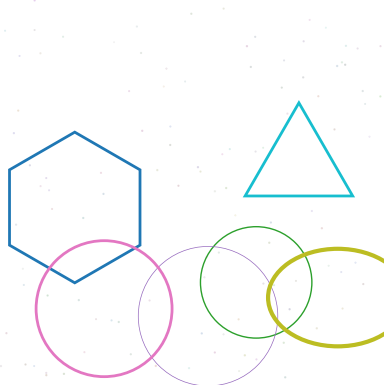[{"shape": "hexagon", "thickness": 2, "radius": 0.98, "center": [0.194, 0.461]}, {"shape": "circle", "thickness": 1, "radius": 0.72, "center": [0.665, 0.267]}, {"shape": "circle", "thickness": 0.5, "radius": 0.91, "center": [0.54, 0.179]}, {"shape": "circle", "thickness": 2, "radius": 0.88, "center": [0.27, 0.198]}, {"shape": "oval", "thickness": 3, "radius": 0.9, "center": [0.877, 0.227]}, {"shape": "triangle", "thickness": 2, "radius": 0.81, "center": [0.776, 0.572]}]